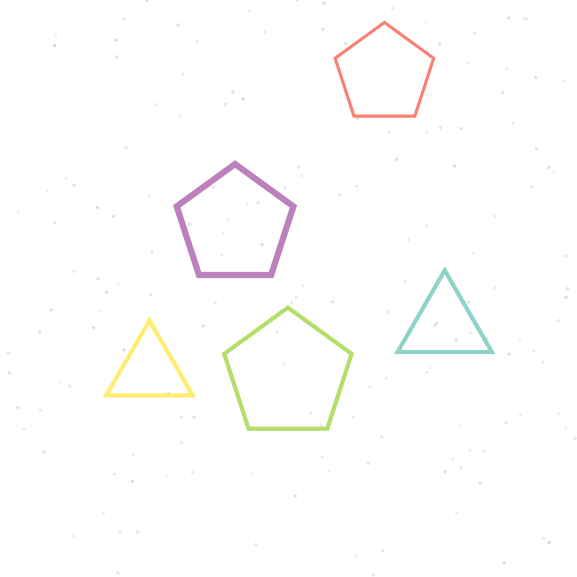[{"shape": "triangle", "thickness": 2, "radius": 0.47, "center": [0.77, 0.437]}, {"shape": "pentagon", "thickness": 1.5, "radius": 0.45, "center": [0.666, 0.871]}, {"shape": "pentagon", "thickness": 2, "radius": 0.58, "center": [0.499, 0.351]}, {"shape": "pentagon", "thickness": 3, "radius": 0.53, "center": [0.407, 0.609]}, {"shape": "triangle", "thickness": 2, "radius": 0.43, "center": [0.259, 0.358]}]